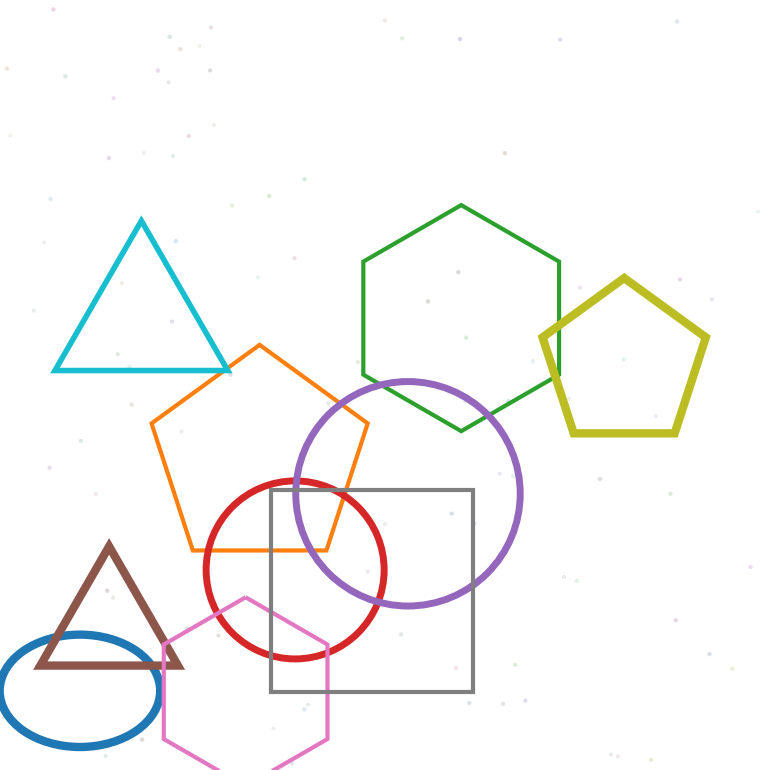[{"shape": "oval", "thickness": 3, "radius": 0.52, "center": [0.104, 0.103]}, {"shape": "pentagon", "thickness": 1.5, "radius": 0.74, "center": [0.337, 0.405]}, {"shape": "hexagon", "thickness": 1.5, "radius": 0.73, "center": [0.599, 0.587]}, {"shape": "circle", "thickness": 2.5, "radius": 0.58, "center": [0.383, 0.26]}, {"shape": "circle", "thickness": 2.5, "radius": 0.73, "center": [0.53, 0.359]}, {"shape": "triangle", "thickness": 3, "radius": 0.52, "center": [0.142, 0.187]}, {"shape": "hexagon", "thickness": 1.5, "radius": 0.61, "center": [0.319, 0.102]}, {"shape": "square", "thickness": 1.5, "radius": 0.66, "center": [0.483, 0.233]}, {"shape": "pentagon", "thickness": 3, "radius": 0.56, "center": [0.811, 0.527]}, {"shape": "triangle", "thickness": 2, "radius": 0.65, "center": [0.184, 0.584]}]